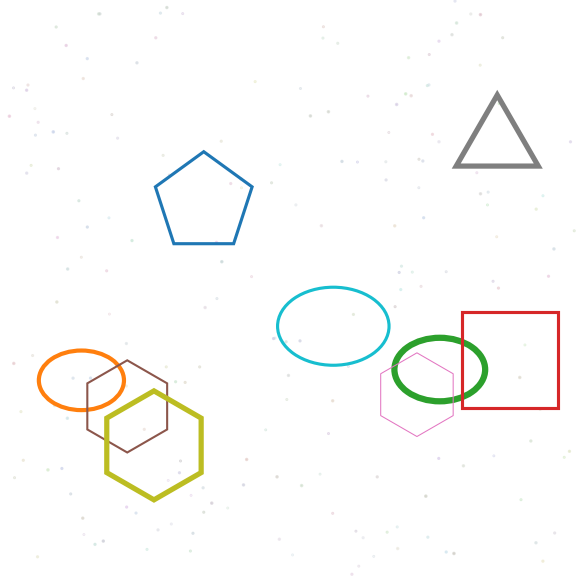[{"shape": "pentagon", "thickness": 1.5, "radius": 0.44, "center": [0.353, 0.648]}, {"shape": "oval", "thickness": 2, "radius": 0.37, "center": [0.141, 0.341]}, {"shape": "oval", "thickness": 3, "radius": 0.39, "center": [0.762, 0.359]}, {"shape": "square", "thickness": 1.5, "radius": 0.41, "center": [0.883, 0.376]}, {"shape": "hexagon", "thickness": 1, "radius": 0.4, "center": [0.22, 0.295]}, {"shape": "hexagon", "thickness": 0.5, "radius": 0.36, "center": [0.722, 0.316]}, {"shape": "triangle", "thickness": 2.5, "radius": 0.41, "center": [0.861, 0.753]}, {"shape": "hexagon", "thickness": 2.5, "radius": 0.47, "center": [0.267, 0.228]}, {"shape": "oval", "thickness": 1.5, "radius": 0.48, "center": [0.577, 0.434]}]